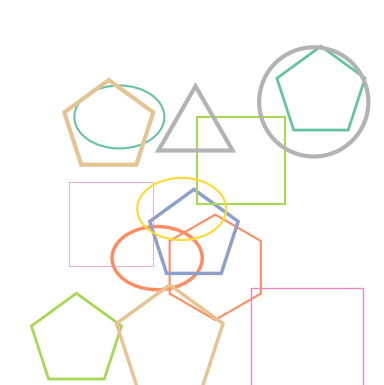[{"shape": "oval", "thickness": 1.5, "radius": 0.58, "center": [0.31, 0.696]}, {"shape": "pentagon", "thickness": 2, "radius": 0.6, "center": [0.834, 0.76]}, {"shape": "oval", "thickness": 2.5, "radius": 0.59, "center": [0.408, 0.33]}, {"shape": "hexagon", "thickness": 1.5, "radius": 0.68, "center": [0.559, 0.306]}, {"shape": "pentagon", "thickness": 2.5, "radius": 0.6, "center": [0.504, 0.387]}, {"shape": "square", "thickness": 1, "radius": 0.73, "center": [0.798, 0.107]}, {"shape": "square", "thickness": 0.5, "radius": 0.55, "center": [0.288, 0.419]}, {"shape": "square", "thickness": 1.5, "radius": 0.57, "center": [0.626, 0.583]}, {"shape": "pentagon", "thickness": 2, "radius": 0.62, "center": [0.199, 0.115]}, {"shape": "oval", "thickness": 1.5, "radius": 0.58, "center": [0.472, 0.457]}, {"shape": "pentagon", "thickness": 3, "radius": 0.61, "center": [0.283, 0.671]}, {"shape": "pentagon", "thickness": 2.5, "radius": 0.73, "center": [0.441, 0.115]}, {"shape": "circle", "thickness": 3, "radius": 0.71, "center": [0.815, 0.735]}, {"shape": "triangle", "thickness": 3, "radius": 0.56, "center": [0.508, 0.665]}]